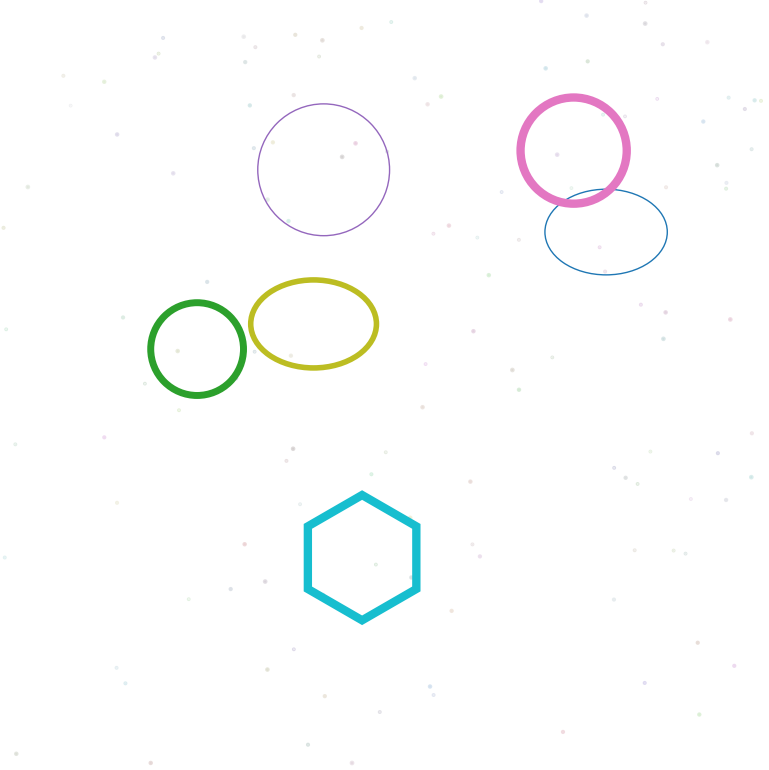[{"shape": "oval", "thickness": 0.5, "radius": 0.4, "center": [0.787, 0.699]}, {"shape": "circle", "thickness": 2.5, "radius": 0.3, "center": [0.256, 0.547]}, {"shape": "circle", "thickness": 0.5, "radius": 0.43, "center": [0.42, 0.78]}, {"shape": "circle", "thickness": 3, "radius": 0.34, "center": [0.745, 0.804]}, {"shape": "oval", "thickness": 2, "radius": 0.41, "center": [0.407, 0.579]}, {"shape": "hexagon", "thickness": 3, "radius": 0.41, "center": [0.47, 0.276]}]